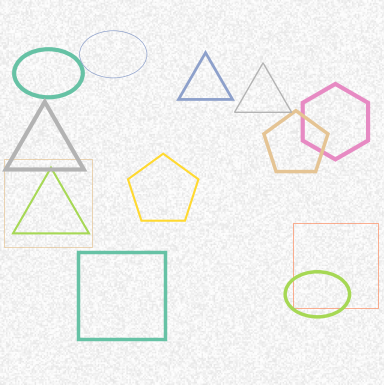[{"shape": "oval", "thickness": 3, "radius": 0.45, "center": [0.126, 0.81]}, {"shape": "square", "thickness": 2.5, "radius": 0.57, "center": [0.316, 0.233]}, {"shape": "square", "thickness": 0.5, "radius": 0.55, "center": [0.871, 0.31]}, {"shape": "triangle", "thickness": 2, "radius": 0.4, "center": [0.534, 0.782]}, {"shape": "oval", "thickness": 0.5, "radius": 0.44, "center": [0.294, 0.859]}, {"shape": "hexagon", "thickness": 3, "radius": 0.49, "center": [0.871, 0.684]}, {"shape": "oval", "thickness": 2.5, "radius": 0.42, "center": [0.824, 0.236]}, {"shape": "triangle", "thickness": 1.5, "radius": 0.57, "center": [0.132, 0.451]}, {"shape": "pentagon", "thickness": 1.5, "radius": 0.48, "center": [0.424, 0.505]}, {"shape": "pentagon", "thickness": 2.5, "radius": 0.44, "center": [0.769, 0.625]}, {"shape": "square", "thickness": 0.5, "radius": 0.57, "center": [0.124, 0.473]}, {"shape": "triangle", "thickness": 3, "radius": 0.59, "center": [0.116, 0.618]}, {"shape": "triangle", "thickness": 1, "radius": 0.43, "center": [0.683, 0.751]}]